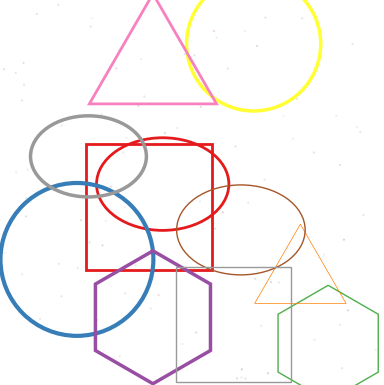[{"shape": "oval", "thickness": 2, "radius": 0.86, "center": [0.423, 0.522]}, {"shape": "square", "thickness": 2, "radius": 0.81, "center": [0.387, 0.462]}, {"shape": "circle", "thickness": 3, "radius": 0.99, "center": [0.2, 0.326]}, {"shape": "hexagon", "thickness": 1, "radius": 0.75, "center": [0.852, 0.109]}, {"shape": "hexagon", "thickness": 2.5, "radius": 0.86, "center": [0.397, 0.176]}, {"shape": "triangle", "thickness": 0.5, "radius": 0.69, "center": [0.78, 0.28]}, {"shape": "circle", "thickness": 2.5, "radius": 0.87, "center": [0.659, 0.886]}, {"shape": "oval", "thickness": 1, "radius": 0.83, "center": [0.626, 0.403]}, {"shape": "triangle", "thickness": 2, "radius": 0.95, "center": [0.397, 0.826]}, {"shape": "square", "thickness": 1, "radius": 0.74, "center": [0.606, 0.157]}, {"shape": "oval", "thickness": 2.5, "radius": 0.75, "center": [0.23, 0.594]}]